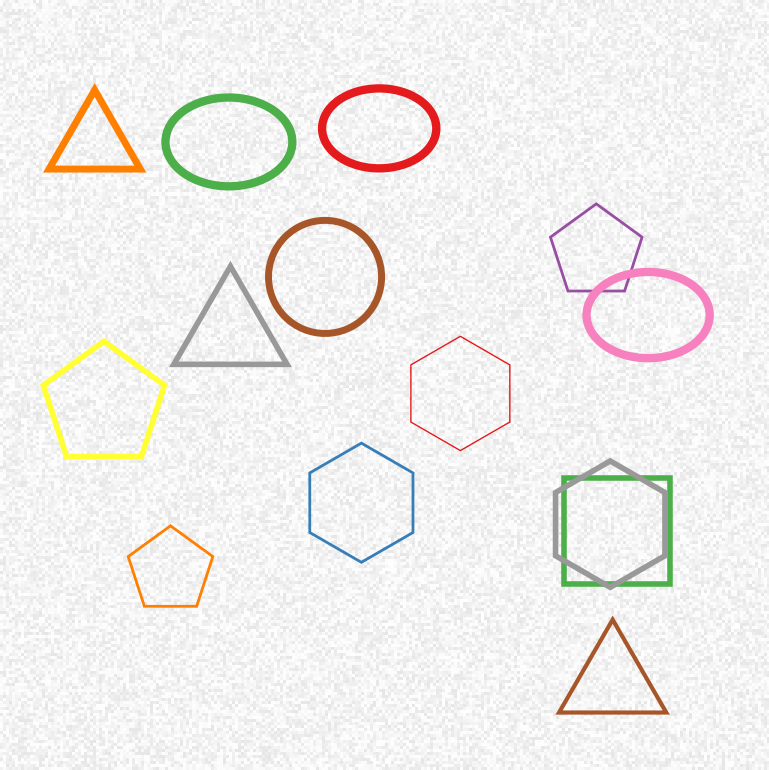[{"shape": "oval", "thickness": 3, "radius": 0.37, "center": [0.492, 0.833]}, {"shape": "hexagon", "thickness": 0.5, "radius": 0.37, "center": [0.598, 0.489]}, {"shape": "hexagon", "thickness": 1, "radius": 0.39, "center": [0.469, 0.347]}, {"shape": "oval", "thickness": 3, "radius": 0.41, "center": [0.297, 0.816]}, {"shape": "square", "thickness": 2, "radius": 0.34, "center": [0.801, 0.31]}, {"shape": "pentagon", "thickness": 1, "radius": 0.31, "center": [0.774, 0.673]}, {"shape": "triangle", "thickness": 2.5, "radius": 0.34, "center": [0.123, 0.815]}, {"shape": "pentagon", "thickness": 1, "radius": 0.29, "center": [0.221, 0.259]}, {"shape": "pentagon", "thickness": 2, "radius": 0.41, "center": [0.135, 0.474]}, {"shape": "circle", "thickness": 2.5, "radius": 0.37, "center": [0.422, 0.64]}, {"shape": "triangle", "thickness": 1.5, "radius": 0.4, "center": [0.796, 0.115]}, {"shape": "oval", "thickness": 3, "radius": 0.4, "center": [0.842, 0.591]}, {"shape": "triangle", "thickness": 2, "radius": 0.42, "center": [0.299, 0.569]}, {"shape": "hexagon", "thickness": 2, "radius": 0.41, "center": [0.793, 0.319]}]